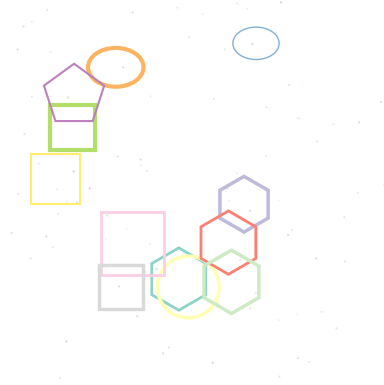[{"shape": "hexagon", "thickness": 2, "radius": 0.41, "center": [0.464, 0.275]}, {"shape": "circle", "thickness": 2.5, "radius": 0.4, "center": [0.489, 0.255]}, {"shape": "hexagon", "thickness": 2.5, "radius": 0.36, "center": [0.634, 0.47]}, {"shape": "hexagon", "thickness": 2, "radius": 0.41, "center": [0.593, 0.37]}, {"shape": "oval", "thickness": 1, "radius": 0.3, "center": [0.665, 0.887]}, {"shape": "oval", "thickness": 3, "radius": 0.36, "center": [0.301, 0.825]}, {"shape": "square", "thickness": 3, "radius": 0.29, "center": [0.188, 0.669]}, {"shape": "square", "thickness": 2, "radius": 0.41, "center": [0.343, 0.368]}, {"shape": "square", "thickness": 2.5, "radius": 0.29, "center": [0.314, 0.254]}, {"shape": "pentagon", "thickness": 1.5, "radius": 0.41, "center": [0.192, 0.752]}, {"shape": "hexagon", "thickness": 2.5, "radius": 0.41, "center": [0.601, 0.268]}, {"shape": "square", "thickness": 1.5, "radius": 0.32, "center": [0.144, 0.535]}]